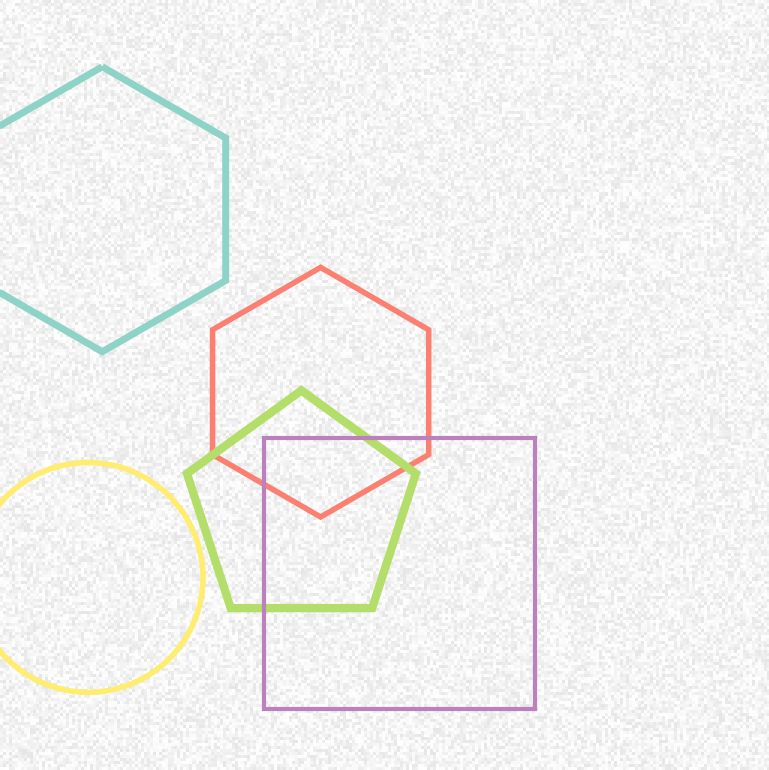[{"shape": "hexagon", "thickness": 2.5, "radius": 0.93, "center": [0.133, 0.728]}, {"shape": "hexagon", "thickness": 2, "radius": 0.81, "center": [0.416, 0.491]}, {"shape": "pentagon", "thickness": 3, "radius": 0.78, "center": [0.391, 0.337]}, {"shape": "square", "thickness": 1.5, "radius": 0.88, "center": [0.519, 0.255]}, {"shape": "circle", "thickness": 2, "radius": 0.75, "center": [0.114, 0.25]}]